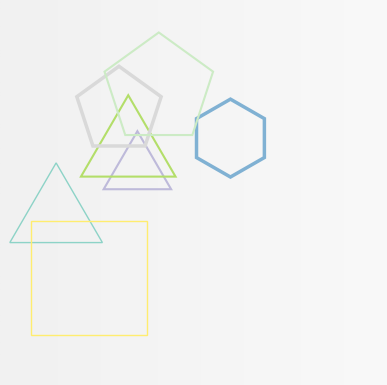[{"shape": "triangle", "thickness": 1, "radius": 0.69, "center": [0.145, 0.439]}, {"shape": "triangle", "thickness": 1.5, "radius": 0.5, "center": [0.355, 0.559]}, {"shape": "hexagon", "thickness": 2.5, "radius": 0.51, "center": [0.595, 0.641]}, {"shape": "triangle", "thickness": 1.5, "radius": 0.7, "center": [0.331, 0.612]}, {"shape": "pentagon", "thickness": 2.5, "radius": 0.57, "center": [0.307, 0.713]}, {"shape": "pentagon", "thickness": 1.5, "radius": 0.74, "center": [0.41, 0.768]}, {"shape": "square", "thickness": 1, "radius": 0.74, "center": [0.23, 0.278]}]